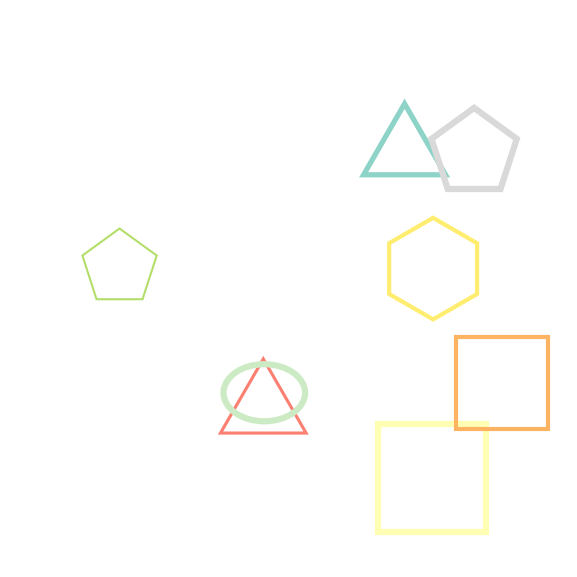[{"shape": "triangle", "thickness": 2.5, "radius": 0.41, "center": [0.701, 0.737]}, {"shape": "square", "thickness": 3, "radius": 0.46, "center": [0.748, 0.171]}, {"shape": "triangle", "thickness": 1.5, "radius": 0.43, "center": [0.456, 0.292]}, {"shape": "square", "thickness": 2, "radius": 0.4, "center": [0.869, 0.336]}, {"shape": "pentagon", "thickness": 1, "radius": 0.34, "center": [0.207, 0.536]}, {"shape": "pentagon", "thickness": 3, "radius": 0.39, "center": [0.821, 0.735]}, {"shape": "oval", "thickness": 3, "radius": 0.35, "center": [0.458, 0.319]}, {"shape": "hexagon", "thickness": 2, "radius": 0.44, "center": [0.75, 0.534]}]